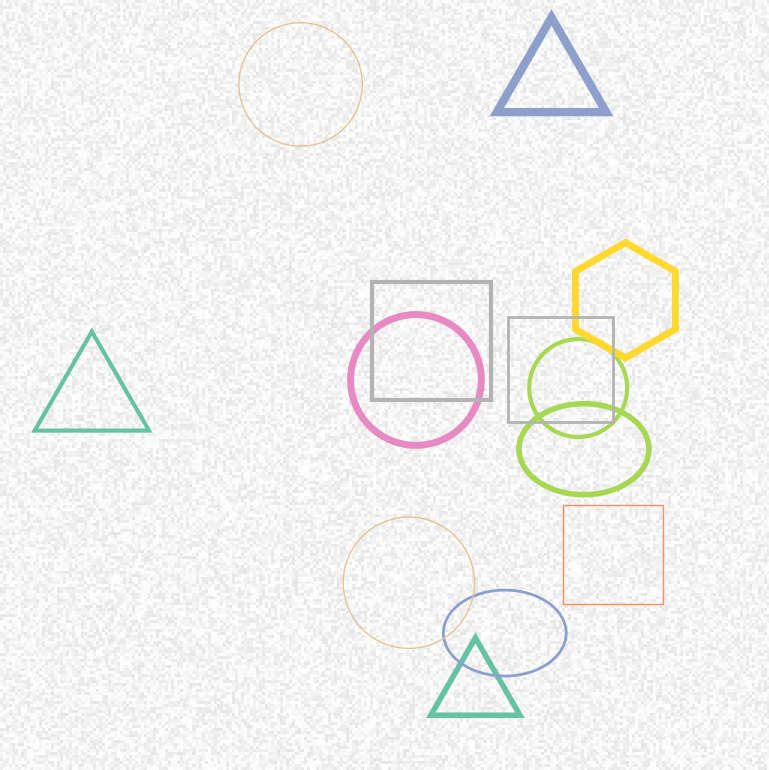[{"shape": "triangle", "thickness": 1.5, "radius": 0.43, "center": [0.119, 0.484]}, {"shape": "triangle", "thickness": 2, "radius": 0.33, "center": [0.617, 0.105]}, {"shape": "square", "thickness": 0.5, "radius": 0.32, "center": [0.796, 0.28]}, {"shape": "oval", "thickness": 1, "radius": 0.4, "center": [0.656, 0.178]}, {"shape": "triangle", "thickness": 3, "radius": 0.41, "center": [0.716, 0.895]}, {"shape": "circle", "thickness": 2.5, "radius": 0.42, "center": [0.54, 0.507]}, {"shape": "circle", "thickness": 1.5, "radius": 0.32, "center": [0.751, 0.496]}, {"shape": "oval", "thickness": 2, "radius": 0.42, "center": [0.758, 0.417]}, {"shape": "hexagon", "thickness": 2.5, "radius": 0.37, "center": [0.812, 0.61]}, {"shape": "circle", "thickness": 0.5, "radius": 0.4, "center": [0.39, 0.89]}, {"shape": "circle", "thickness": 0.5, "radius": 0.43, "center": [0.531, 0.243]}, {"shape": "square", "thickness": 1, "radius": 0.34, "center": [0.728, 0.521]}, {"shape": "square", "thickness": 1.5, "radius": 0.38, "center": [0.56, 0.557]}]